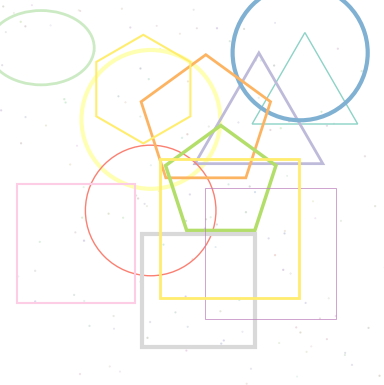[{"shape": "triangle", "thickness": 1, "radius": 0.79, "center": [0.792, 0.757]}, {"shape": "circle", "thickness": 3, "radius": 0.9, "center": [0.392, 0.69]}, {"shape": "triangle", "thickness": 2, "radius": 0.96, "center": [0.672, 0.671]}, {"shape": "circle", "thickness": 1, "radius": 0.85, "center": [0.391, 0.453]}, {"shape": "circle", "thickness": 3, "radius": 0.88, "center": [0.78, 0.863]}, {"shape": "pentagon", "thickness": 2, "radius": 0.88, "center": [0.535, 0.681]}, {"shape": "pentagon", "thickness": 2.5, "radius": 0.75, "center": [0.573, 0.523]}, {"shape": "square", "thickness": 1.5, "radius": 0.77, "center": [0.198, 0.367]}, {"shape": "square", "thickness": 3, "radius": 0.73, "center": [0.516, 0.247]}, {"shape": "square", "thickness": 0.5, "radius": 0.86, "center": [0.702, 0.342]}, {"shape": "oval", "thickness": 2, "radius": 0.69, "center": [0.107, 0.876]}, {"shape": "hexagon", "thickness": 1.5, "radius": 0.71, "center": [0.372, 0.769]}, {"shape": "square", "thickness": 2, "radius": 0.9, "center": [0.596, 0.406]}]